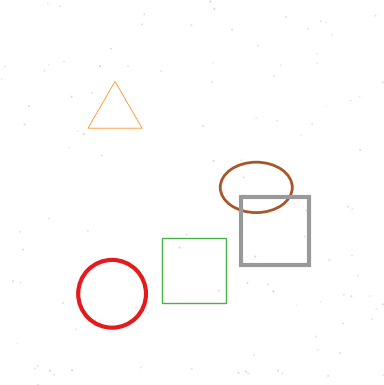[{"shape": "circle", "thickness": 3, "radius": 0.44, "center": [0.291, 0.237]}, {"shape": "square", "thickness": 1, "radius": 0.42, "center": [0.504, 0.298]}, {"shape": "triangle", "thickness": 0.5, "radius": 0.41, "center": [0.299, 0.708]}, {"shape": "oval", "thickness": 2, "radius": 0.47, "center": [0.666, 0.513]}, {"shape": "square", "thickness": 3, "radius": 0.44, "center": [0.715, 0.4]}]